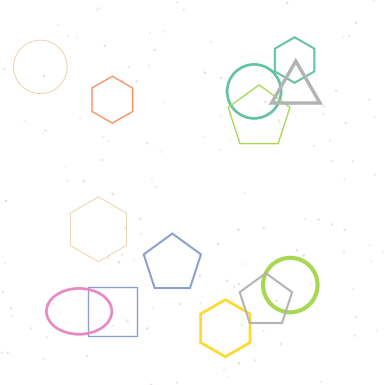[{"shape": "circle", "thickness": 2, "radius": 0.35, "center": [0.66, 0.763]}, {"shape": "hexagon", "thickness": 1.5, "radius": 0.3, "center": [0.765, 0.844]}, {"shape": "hexagon", "thickness": 1, "radius": 0.3, "center": [0.292, 0.741]}, {"shape": "pentagon", "thickness": 1.5, "radius": 0.39, "center": [0.448, 0.315]}, {"shape": "square", "thickness": 1, "radius": 0.32, "center": [0.292, 0.191]}, {"shape": "oval", "thickness": 2, "radius": 0.42, "center": [0.205, 0.191]}, {"shape": "pentagon", "thickness": 1, "radius": 0.42, "center": [0.673, 0.695]}, {"shape": "circle", "thickness": 3, "radius": 0.35, "center": [0.754, 0.26]}, {"shape": "hexagon", "thickness": 2, "radius": 0.37, "center": [0.585, 0.147]}, {"shape": "circle", "thickness": 0.5, "radius": 0.35, "center": [0.105, 0.826]}, {"shape": "hexagon", "thickness": 0.5, "radius": 0.42, "center": [0.256, 0.404]}, {"shape": "triangle", "thickness": 2.5, "radius": 0.36, "center": [0.768, 0.769]}, {"shape": "pentagon", "thickness": 1.5, "radius": 0.36, "center": [0.691, 0.219]}]